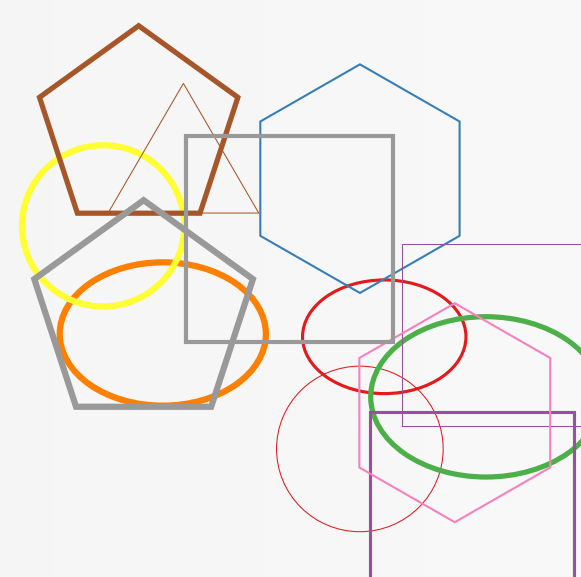[{"shape": "circle", "thickness": 0.5, "radius": 0.72, "center": [0.619, 0.222]}, {"shape": "oval", "thickness": 1.5, "radius": 0.7, "center": [0.661, 0.416]}, {"shape": "hexagon", "thickness": 1, "radius": 0.99, "center": [0.619, 0.69]}, {"shape": "oval", "thickness": 2.5, "radius": 0.99, "center": [0.836, 0.312]}, {"shape": "square", "thickness": 0.5, "radius": 0.79, "center": [0.849, 0.419]}, {"shape": "square", "thickness": 1.5, "radius": 0.88, "center": [0.812, 0.109]}, {"shape": "oval", "thickness": 3, "radius": 0.89, "center": [0.28, 0.421]}, {"shape": "circle", "thickness": 3, "radius": 0.7, "center": [0.177, 0.608]}, {"shape": "triangle", "thickness": 0.5, "radius": 0.75, "center": [0.316, 0.705]}, {"shape": "pentagon", "thickness": 2.5, "radius": 0.9, "center": [0.239, 0.775]}, {"shape": "hexagon", "thickness": 1, "radius": 0.95, "center": [0.782, 0.284]}, {"shape": "pentagon", "thickness": 3, "radius": 0.99, "center": [0.247, 0.455]}, {"shape": "square", "thickness": 2, "radius": 0.89, "center": [0.498, 0.586]}]